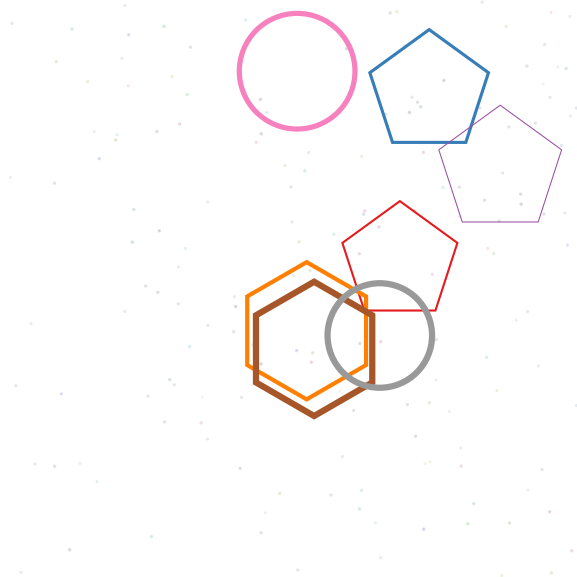[{"shape": "pentagon", "thickness": 1, "radius": 0.52, "center": [0.692, 0.546]}, {"shape": "pentagon", "thickness": 1.5, "radius": 0.54, "center": [0.743, 0.84]}, {"shape": "pentagon", "thickness": 0.5, "radius": 0.56, "center": [0.866, 0.705]}, {"shape": "hexagon", "thickness": 2, "radius": 0.59, "center": [0.531, 0.426]}, {"shape": "hexagon", "thickness": 3, "radius": 0.58, "center": [0.544, 0.395]}, {"shape": "circle", "thickness": 2.5, "radius": 0.5, "center": [0.515, 0.876]}, {"shape": "circle", "thickness": 3, "radius": 0.45, "center": [0.658, 0.418]}]